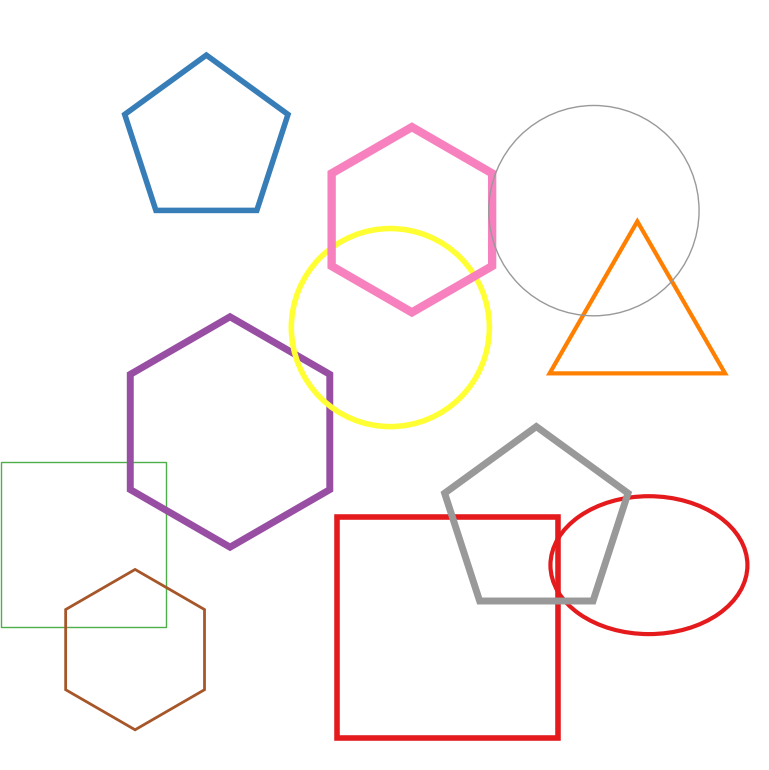[{"shape": "oval", "thickness": 1.5, "radius": 0.64, "center": [0.843, 0.266]}, {"shape": "square", "thickness": 2, "radius": 0.72, "center": [0.581, 0.185]}, {"shape": "pentagon", "thickness": 2, "radius": 0.56, "center": [0.268, 0.817]}, {"shape": "square", "thickness": 0.5, "radius": 0.54, "center": [0.108, 0.293]}, {"shape": "hexagon", "thickness": 2.5, "radius": 0.75, "center": [0.299, 0.439]}, {"shape": "triangle", "thickness": 1.5, "radius": 0.66, "center": [0.828, 0.581]}, {"shape": "circle", "thickness": 2, "radius": 0.64, "center": [0.507, 0.575]}, {"shape": "hexagon", "thickness": 1, "radius": 0.52, "center": [0.175, 0.156]}, {"shape": "hexagon", "thickness": 3, "radius": 0.6, "center": [0.535, 0.715]}, {"shape": "circle", "thickness": 0.5, "radius": 0.68, "center": [0.771, 0.726]}, {"shape": "pentagon", "thickness": 2.5, "radius": 0.63, "center": [0.697, 0.321]}]